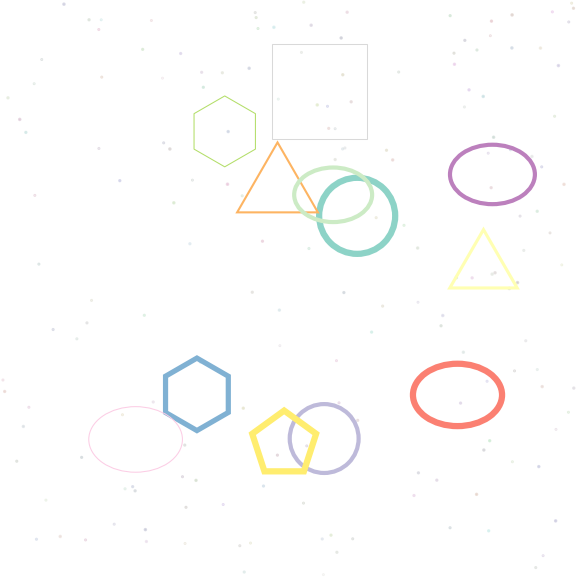[{"shape": "circle", "thickness": 3, "radius": 0.33, "center": [0.618, 0.625]}, {"shape": "triangle", "thickness": 1.5, "radius": 0.34, "center": [0.837, 0.534]}, {"shape": "circle", "thickness": 2, "radius": 0.3, "center": [0.561, 0.24]}, {"shape": "oval", "thickness": 3, "radius": 0.39, "center": [0.792, 0.315]}, {"shape": "hexagon", "thickness": 2.5, "radius": 0.31, "center": [0.341, 0.316]}, {"shape": "triangle", "thickness": 1, "radius": 0.4, "center": [0.481, 0.672]}, {"shape": "hexagon", "thickness": 0.5, "radius": 0.31, "center": [0.389, 0.772]}, {"shape": "oval", "thickness": 0.5, "radius": 0.41, "center": [0.235, 0.238]}, {"shape": "square", "thickness": 0.5, "radius": 0.41, "center": [0.553, 0.841]}, {"shape": "oval", "thickness": 2, "radius": 0.37, "center": [0.853, 0.697]}, {"shape": "oval", "thickness": 2, "radius": 0.34, "center": [0.577, 0.662]}, {"shape": "pentagon", "thickness": 3, "radius": 0.29, "center": [0.492, 0.23]}]